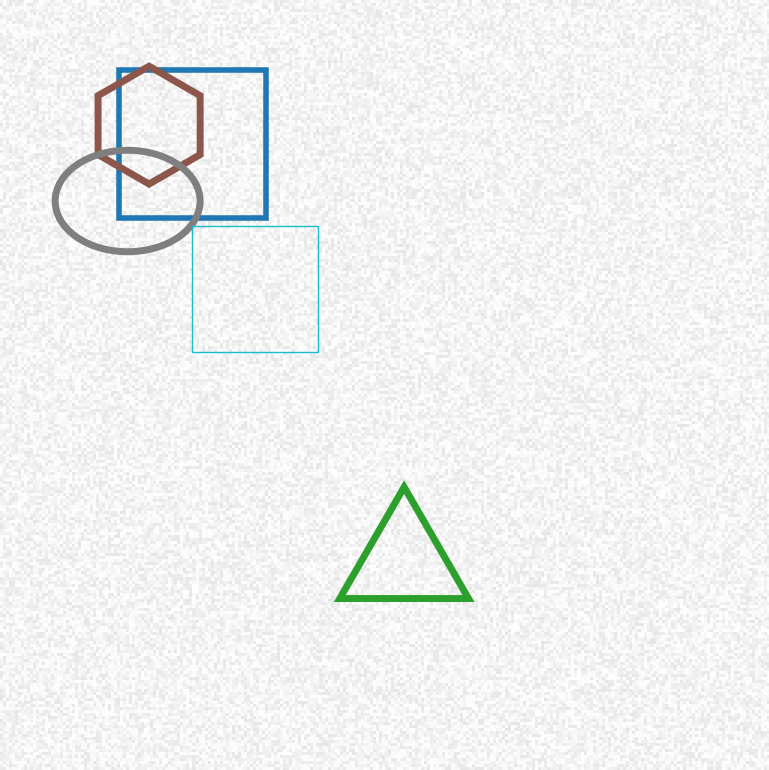[{"shape": "square", "thickness": 2, "radius": 0.48, "center": [0.25, 0.813]}, {"shape": "triangle", "thickness": 2.5, "radius": 0.48, "center": [0.525, 0.271]}, {"shape": "hexagon", "thickness": 2.5, "radius": 0.38, "center": [0.194, 0.837]}, {"shape": "oval", "thickness": 2.5, "radius": 0.47, "center": [0.166, 0.739]}, {"shape": "square", "thickness": 0.5, "radius": 0.41, "center": [0.331, 0.624]}]